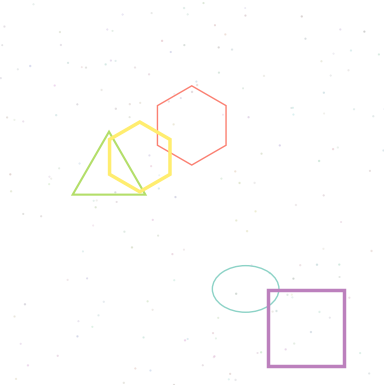[{"shape": "oval", "thickness": 1, "radius": 0.43, "center": [0.638, 0.25]}, {"shape": "hexagon", "thickness": 1, "radius": 0.51, "center": [0.498, 0.674]}, {"shape": "triangle", "thickness": 1.5, "radius": 0.54, "center": [0.283, 0.549]}, {"shape": "square", "thickness": 2.5, "radius": 0.5, "center": [0.795, 0.148]}, {"shape": "hexagon", "thickness": 2.5, "radius": 0.45, "center": [0.363, 0.592]}]